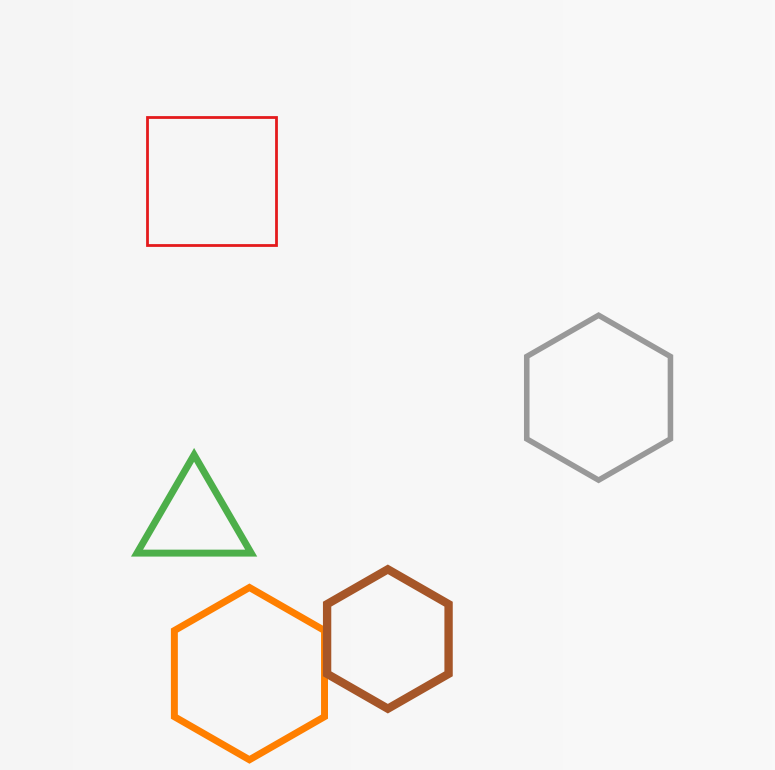[{"shape": "square", "thickness": 1, "radius": 0.42, "center": [0.273, 0.765]}, {"shape": "triangle", "thickness": 2.5, "radius": 0.43, "center": [0.25, 0.324]}, {"shape": "hexagon", "thickness": 2.5, "radius": 0.56, "center": [0.322, 0.125]}, {"shape": "hexagon", "thickness": 3, "radius": 0.45, "center": [0.5, 0.17]}, {"shape": "hexagon", "thickness": 2, "radius": 0.54, "center": [0.772, 0.484]}]